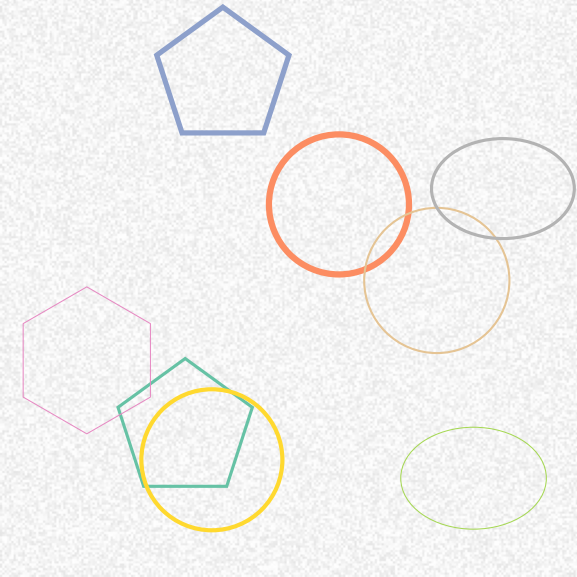[{"shape": "pentagon", "thickness": 1.5, "radius": 0.61, "center": [0.321, 0.256]}, {"shape": "circle", "thickness": 3, "radius": 0.61, "center": [0.587, 0.645]}, {"shape": "pentagon", "thickness": 2.5, "radius": 0.6, "center": [0.386, 0.866]}, {"shape": "hexagon", "thickness": 0.5, "radius": 0.64, "center": [0.15, 0.375]}, {"shape": "oval", "thickness": 0.5, "radius": 0.63, "center": [0.82, 0.171]}, {"shape": "circle", "thickness": 2, "radius": 0.61, "center": [0.367, 0.203]}, {"shape": "circle", "thickness": 1, "radius": 0.63, "center": [0.756, 0.513]}, {"shape": "oval", "thickness": 1.5, "radius": 0.62, "center": [0.871, 0.673]}]